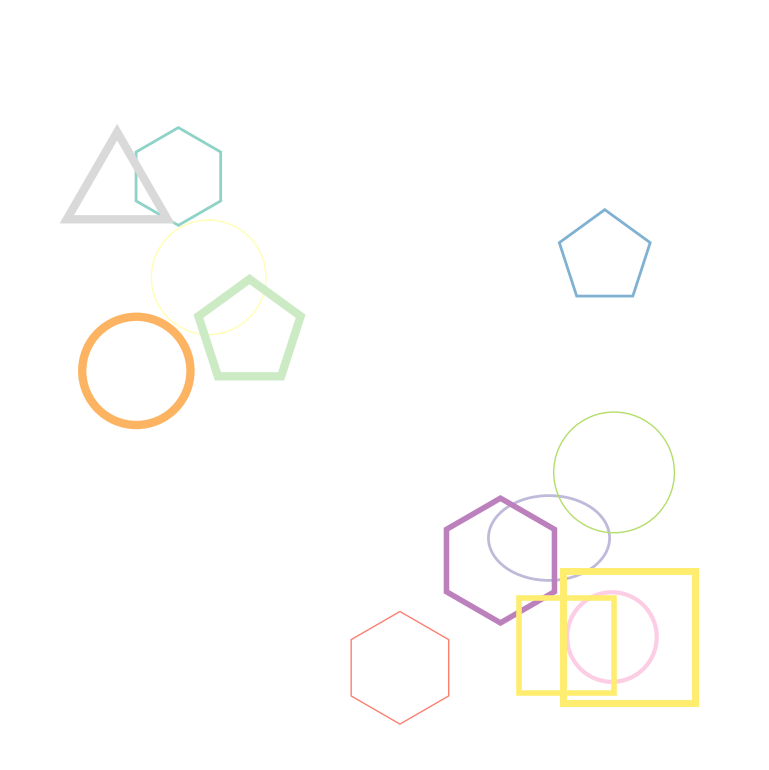[{"shape": "hexagon", "thickness": 1, "radius": 0.32, "center": [0.232, 0.771]}, {"shape": "circle", "thickness": 0.5, "radius": 0.37, "center": [0.271, 0.64]}, {"shape": "oval", "thickness": 1, "radius": 0.39, "center": [0.713, 0.301]}, {"shape": "hexagon", "thickness": 0.5, "radius": 0.37, "center": [0.519, 0.133]}, {"shape": "pentagon", "thickness": 1, "radius": 0.31, "center": [0.785, 0.666]}, {"shape": "circle", "thickness": 3, "radius": 0.35, "center": [0.177, 0.518]}, {"shape": "circle", "thickness": 0.5, "radius": 0.39, "center": [0.797, 0.387]}, {"shape": "circle", "thickness": 1.5, "radius": 0.29, "center": [0.795, 0.173]}, {"shape": "triangle", "thickness": 3, "radius": 0.38, "center": [0.152, 0.753]}, {"shape": "hexagon", "thickness": 2, "radius": 0.4, "center": [0.65, 0.272]}, {"shape": "pentagon", "thickness": 3, "radius": 0.35, "center": [0.324, 0.568]}, {"shape": "square", "thickness": 2, "radius": 0.31, "center": [0.735, 0.162]}, {"shape": "square", "thickness": 2.5, "radius": 0.43, "center": [0.817, 0.173]}]